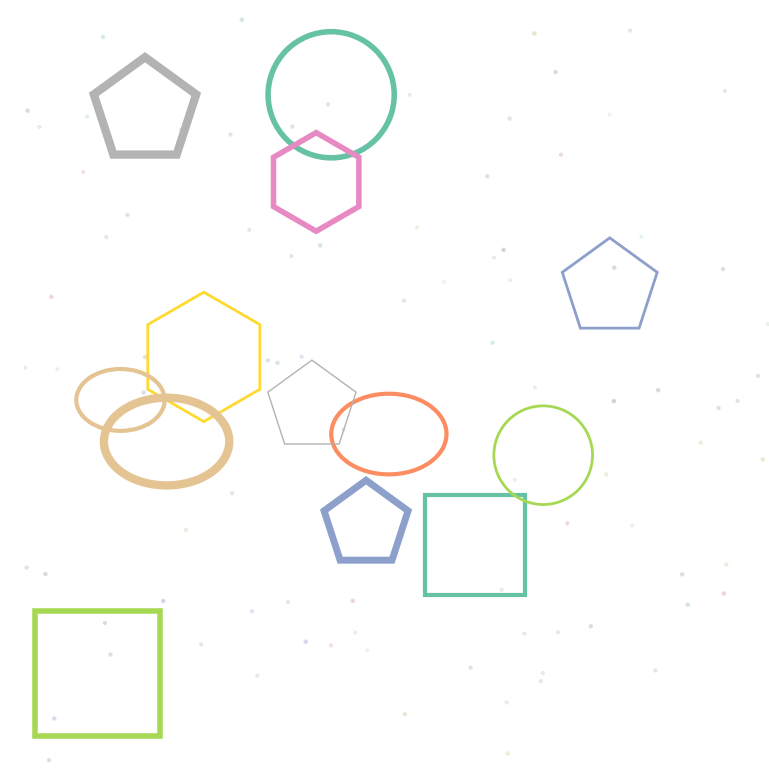[{"shape": "square", "thickness": 1.5, "radius": 0.32, "center": [0.617, 0.292]}, {"shape": "circle", "thickness": 2, "radius": 0.41, "center": [0.43, 0.877]}, {"shape": "oval", "thickness": 1.5, "radius": 0.37, "center": [0.505, 0.436]}, {"shape": "pentagon", "thickness": 1, "radius": 0.32, "center": [0.792, 0.626]}, {"shape": "pentagon", "thickness": 2.5, "radius": 0.29, "center": [0.475, 0.319]}, {"shape": "hexagon", "thickness": 2, "radius": 0.32, "center": [0.411, 0.764]}, {"shape": "circle", "thickness": 1, "radius": 0.32, "center": [0.705, 0.409]}, {"shape": "square", "thickness": 2, "radius": 0.41, "center": [0.127, 0.125]}, {"shape": "hexagon", "thickness": 1, "radius": 0.42, "center": [0.265, 0.536]}, {"shape": "oval", "thickness": 1.5, "radius": 0.29, "center": [0.156, 0.481]}, {"shape": "oval", "thickness": 3, "radius": 0.41, "center": [0.216, 0.427]}, {"shape": "pentagon", "thickness": 0.5, "radius": 0.3, "center": [0.405, 0.472]}, {"shape": "pentagon", "thickness": 3, "radius": 0.35, "center": [0.188, 0.856]}]